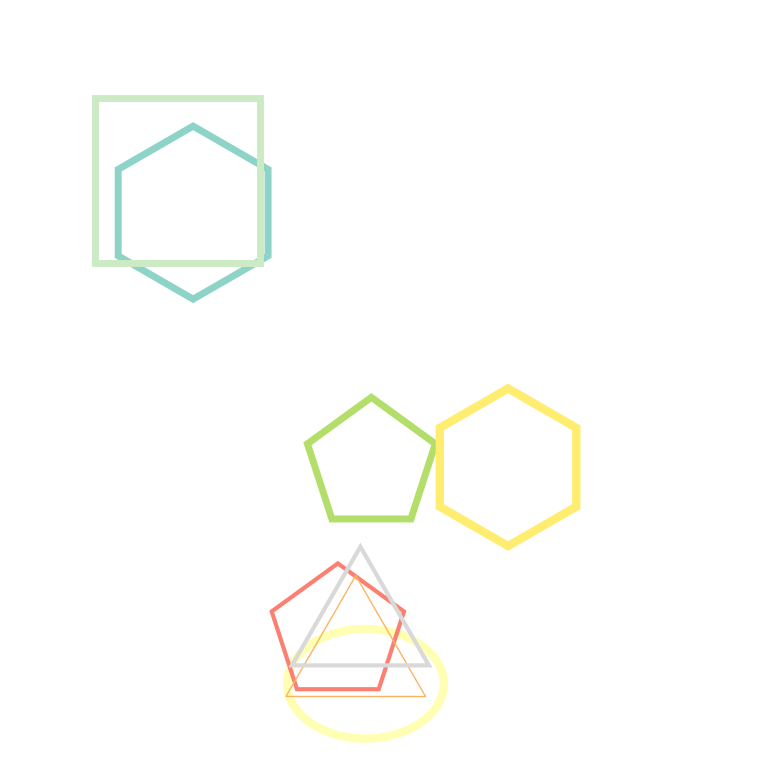[{"shape": "hexagon", "thickness": 2.5, "radius": 0.56, "center": [0.251, 0.724]}, {"shape": "oval", "thickness": 3, "radius": 0.51, "center": [0.475, 0.112]}, {"shape": "pentagon", "thickness": 1.5, "radius": 0.45, "center": [0.439, 0.178]}, {"shape": "triangle", "thickness": 0.5, "radius": 0.52, "center": [0.462, 0.148]}, {"shape": "pentagon", "thickness": 2.5, "radius": 0.44, "center": [0.482, 0.397]}, {"shape": "triangle", "thickness": 1.5, "radius": 0.51, "center": [0.468, 0.187]}, {"shape": "square", "thickness": 2.5, "radius": 0.54, "center": [0.23, 0.765]}, {"shape": "hexagon", "thickness": 3, "radius": 0.51, "center": [0.66, 0.393]}]